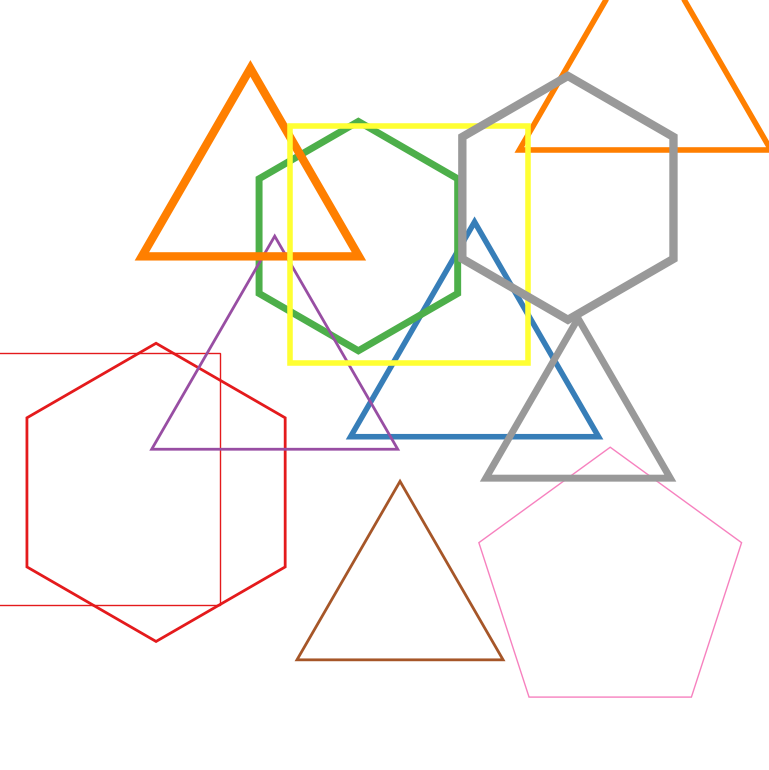[{"shape": "square", "thickness": 0.5, "radius": 0.82, "center": [0.122, 0.378]}, {"shape": "hexagon", "thickness": 1, "radius": 0.97, "center": [0.203, 0.361]}, {"shape": "triangle", "thickness": 2, "radius": 0.93, "center": [0.616, 0.526]}, {"shape": "hexagon", "thickness": 2.5, "radius": 0.74, "center": [0.465, 0.693]}, {"shape": "triangle", "thickness": 1, "radius": 0.92, "center": [0.357, 0.509]}, {"shape": "triangle", "thickness": 3, "radius": 0.81, "center": [0.325, 0.748]}, {"shape": "triangle", "thickness": 2, "radius": 0.94, "center": [0.838, 0.9]}, {"shape": "square", "thickness": 2, "radius": 0.77, "center": [0.531, 0.683]}, {"shape": "triangle", "thickness": 1, "radius": 0.77, "center": [0.52, 0.22]}, {"shape": "pentagon", "thickness": 0.5, "radius": 0.9, "center": [0.792, 0.24]}, {"shape": "hexagon", "thickness": 3, "radius": 0.79, "center": [0.738, 0.743]}, {"shape": "triangle", "thickness": 2.5, "radius": 0.69, "center": [0.751, 0.448]}]